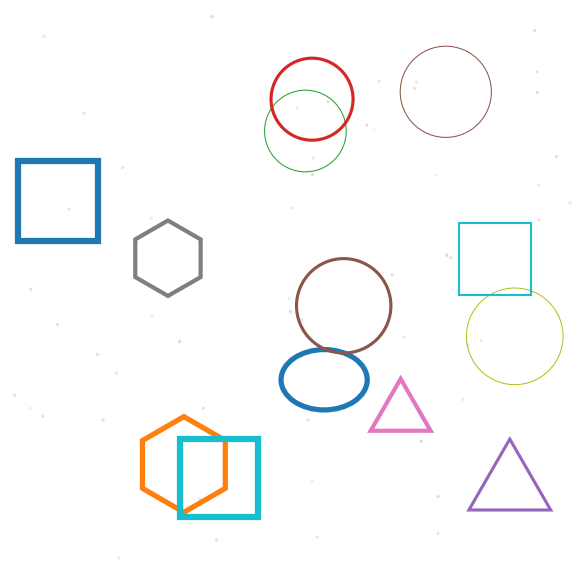[{"shape": "oval", "thickness": 2.5, "radius": 0.37, "center": [0.561, 0.342]}, {"shape": "square", "thickness": 3, "radius": 0.35, "center": [0.101, 0.652]}, {"shape": "hexagon", "thickness": 2.5, "radius": 0.41, "center": [0.318, 0.195]}, {"shape": "circle", "thickness": 0.5, "radius": 0.35, "center": [0.529, 0.772]}, {"shape": "circle", "thickness": 1.5, "radius": 0.36, "center": [0.54, 0.827]}, {"shape": "triangle", "thickness": 1.5, "radius": 0.41, "center": [0.883, 0.157]}, {"shape": "circle", "thickness": 1.5, "radius": 0.41, "center": [0.595, 0.47]}, {"shape": "circle", "thickness": 0.5, "radius": 0.39, "center": [0.772, 0.84]}, {"shape": "triangle", "thickness": 2, "radius": 0.3, "center": [0.694, 0.283]}, {"shape": "hexagon", "thickness": 2, "radius": 0.33, "center": [0.291, 0.552]}, {"shape": "circle", "thickness": 0.5, "radius": 0.42, "center": [0.891, 0.417]}, {"shape": "square", "thickness": 1, "radius": 0.31, "center": [0.858, 0.551]}, {"shape": "square", "thickness": 3, "radius": 0.34, "center": [0.379, 0.171]}]